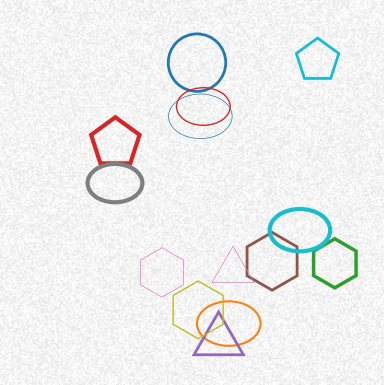[{"shape": "circle", "thickness": 2, "radius": 0.37, "center": [0.512, 0.837]}, {"shape": "oval", "thickness": 0.5, "radius": 0.41, "center": [0.52, 0.698]}, {"shape": "oval", "thickness": 1.5, "radius": 0.41, "center": [0.594, 0.159]}, {"shape": "hexagon", "thickness": 2.5, "radius": 0.32, "center": [0.87, 0.316]}, {"shape": "pentagon", "thickness": 3, "radius": 0.33, "center": [0.3, 0.629]}, {"shape": "oval", "thickness": 1, "radius": 0.35, "center": [0.528, 0.723]}, {"shape": "triangle", "thickness": 2, "radius": 0.37, "center": [0.568, 0.116]}, {"shape": "hexagon", "thickness": 2, "radius": 0.38, "center": [0.707, 0.321]}, {"shape": "triangle", "thickness": 0.5, "radius": 0.32, "center": [0.605, 0.297]}, {"shape": "hexagon", "thickness": 0.5, "radius": 0.32, "center": [0.421, 0.292]}, {"shape": "oval", "thickness": 3, "radius": 0.36, "center": [0.299, 0.524]}, {"shape": "hexagon", "thickness": 1, "radius": 0.37, "center": [0.515, 0.195]}, {"shape": "pentagon", "thickness": 2, "radius": 0.29, "center": [0.825, 0.843]}, {"shape": "oval", "thickness": 3, "radius": 0.39, "center": [0.779, 0.402]}]